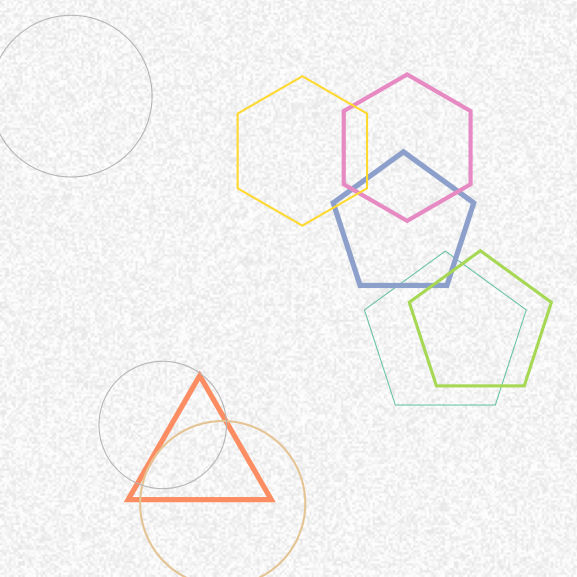[{"shape": "pentagon", "thickness": 0.5, "radius": 0.74, "center": [0.771, 0.417]}, {"shape": "triangle", "thickness": 2.5, "radius": 0.72, "center": [0.346, 0.206]}, {"shape": "pentagon", "thickness": 2.5, "radius": 0.64, "center": [0.699, 0.608]}, {"shape": "hexagon", "thickness": 2, "radius": 0.63, "center": [0.705, 0.743]}, {"shape": "pentagon", "thickness": 1.5, "radius": 0.65, "center": [0.832, 0.436]}, {"shape": "hexagon", "thickness": 1, "radius": 0.65, "center": [0.524, 0.738]}, {"shape": "circle", "thickness": 1, "radius": 0.71, "center": [0.386, 0.127]}, {"shape": "circle", "thickness": 0.5, "radius": 0.55, "center": [0.282, 0.263]}, {"shape": "circle", "thickness": 0.5, "radius": 0.7, "center": [0.123, 0.833]}]